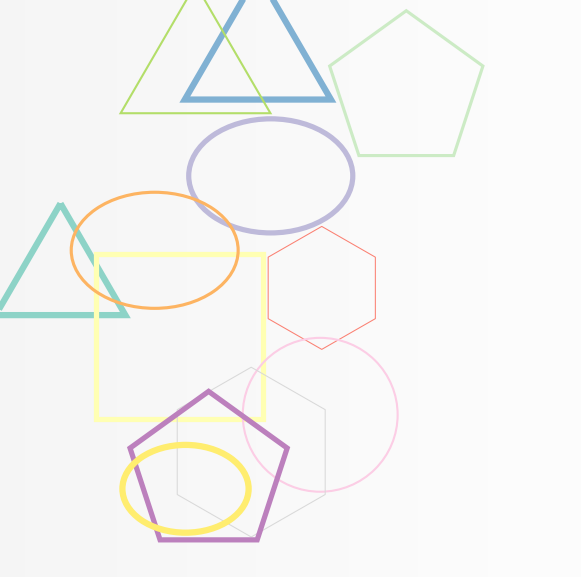[{"shape": "triangle", "thickness": 3, "radius": 0.64, "center": [0.104, 0.518]}, {"shape": "square", "thickness": 2.5, "radius": 0.72, "center": [0.309, 0.416]}, {"shape": "oval", "thickness": 2.5, "radius": 0.71, "center": [0.466, 0.695]}, {"shape": "hexagon", "thickness": 0.5, "radius": 0.53, "center": [0.554, 0.501]}, {"shape": "triangle", "thickness": 3, "radius": 0.73, "center": [0.444, 0.899]}, {"shape": "oval", "thickness": 1.5, "radius": 0.72, "center": [0.266, 0.566]}, {"shape": "triangle", "thickness": 1, "radius": 0.74, "center": [0.336, 0.877]}, {"shape": "circle", "thickness": 1, "radius": 0.67, "center": [0.551, 0.281]}, {"shape": "hexagon", "thickness": 0.5, "radius": 0.73, "center": [0.432, 0.216]}, {"shape": "pentagon", "thickness": 2.5, "radius": 0.71, "center": [0.359, 0.179]}, {"shape": "pentagon", "thickness": 1.5, "radius": 0.69, "center": [0.699, 0.842]}, {"shape": "oval", "thickness": 3, "radius": 0.54, "center": [0.319, 0.153]}]